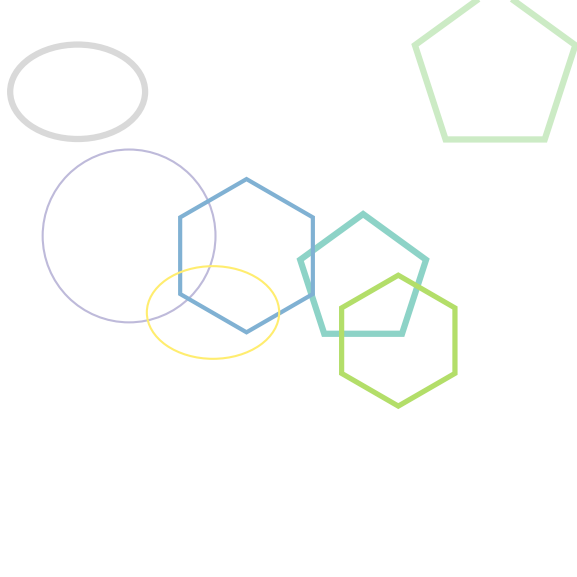[{"shape": "pentagon", "thickness": 3, "radius": 0.57, "center": [0.629, 0.514]}, {"shape": "circle", "thickness": 1, "radius": 0.75, "center": [0.224, 0.591]}, {"shape": "hexagon", "thickness": 2, "radius": 0.66, "center": [0.427, 0.556]}, {"shape": "hexagon", "thickness": 2.5, "radius": 0.57, "center": [0.69, 0.409]}, {"shape": "oval", "thickness": 3, "radius": 0.58, "center": [0.134, 0.84]}, {"shape": "pentagon", "thickness": 3, "radius": 0.73, "center": [0.857, 0.876]}, {"shape": "oval", "thickness": 1, "radius": 0.57, "center": [0.369, 0.458]}]